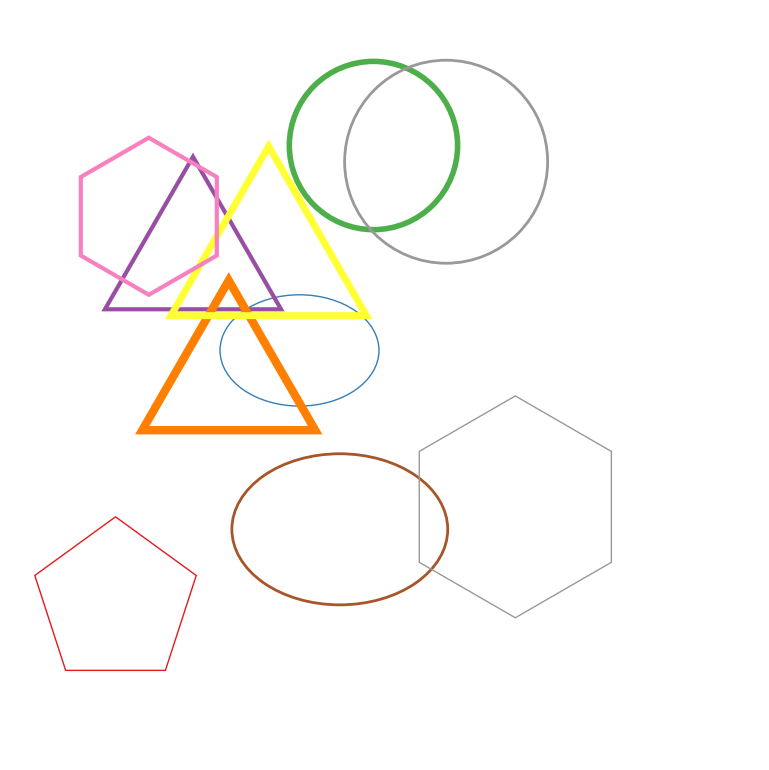[{"shape": "pentagon", "thickness": 0.5, "radius": 0.55, "center": [0.15, 0.219]}, {"shape": "oval", "thickness": 0.5, "radius": 0.52, "center": [0.389, 0.545]}, {"shape": "circle", "thickness": 2, "radius": 0.55, "center": [0.485, 0.811]}, {"shape": "triangle", "thickness": 1.5, "radius": 0.66, "center": [0.251, 0.664]}, {"shape": "triangle", "thickness": 3, "radius": 0.65, "center": [0.297, 0.506]}, {"shape": "triangle", "thickness": 2.5, "radius": 0.73, "center": [0.349, 0.663]}, {"shape": "oval", "thickness": 1, "radius": 0.7, "center": [0.441, 0.313]}, {"shape": "hexagon", "thickness": 1.5, "radius": 0.51, "center": [0.193, 0.719]}, {"shape": "circle", "thickness": 1, "radius": 0.66, "center": [0.579, 0.79]}, {"shape": "hexagon", "thickness": 0.5, "radius": 0.72, "center": [0.669, 0.342]}]